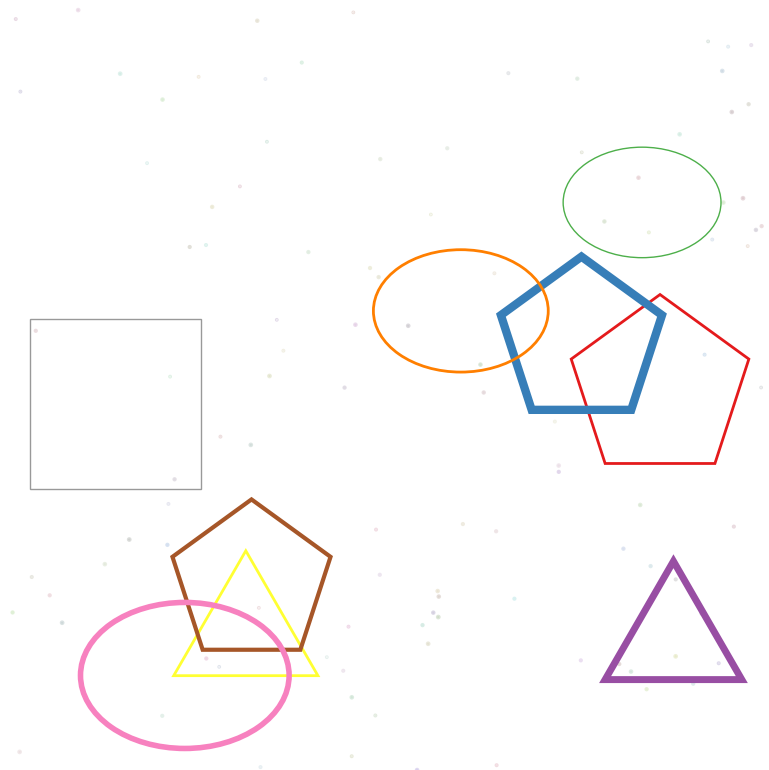[{"shape": "pentagon", "thickness": 1, "radius": 0.61, "center": [0.857, 0.496]}, {"shape": "pentagon", "thickness": 3, "radius": 0.55, "center": [0.755, 0.557]}, {"shape": "oval", "thickness": 0.5, "radius": 0.51, "center": [0.834, 0.737]}, {"shape": "triangle", "thickness": 2.5, "radius": 0.51, "center": [0.875, 0.169]}, {"shape": "oval", "thickness": 1, "radius": 0.57, "center": [0.598, 0.596]}, {"shape": "triangle", "thickness": 1, "radius": 0.54, "center": [0.319, 0.177]}, {"shape": "pentagon", "thickness": 1.5, "radius": 0.54, "center": [0.327, 0.243]}, {"shape": "oval", "thickness": 2, "radius": 0.68, "center": [0.24, 0.123]}, {"shape": "square", "thickness": 0.5, "radius": 0.55, "center": [0.15, 0.475]}]